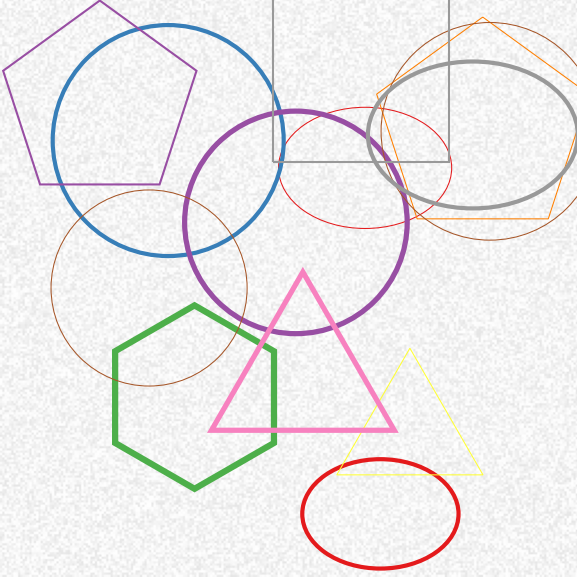[{"shape": "oval", "thickness": 2, "radius": 0.68, "center": [0.659, 0.109]}, {"shape": "oval", "thickness": 0.5, "radius": 0.75, "center": [0.632, 0.708]}, {"shape": "circle", "thickness": 2, "radius": 1.0, "center": [0.291, 0.756]}, {"shape": "hexagon", "thickness": 3, "radius": 0.79, "center": [0.337, 0.312]}, {"shape": "pentagon", "thickness": 1, "radius": 0.88, "center": [0.173, 0.822]}, {"shape": "circle", "thickness": 2.5, "radius": 0.96, "center": [0.512, 0.614]}, {"shape": "pentagon", "thickness": 0.5, "radius": 0.97, "center": [0.836, 0.776]}, {"shape": "triangle", "thickness": 0.5, "radius": 0.73, "center": [0.71, 0.25]}, {"shape": "circle", "thickness": 0.5, "radius": 0.94, "center": [0.848, 0.772]}, {"shape": "circle", "thickness": 0.5, "radius": 0.85, "center": [0.258, 0.5]}, {"shape": "triangle", "thickness": 2.5, "radius": 0.91, "center": [0.524, 0.345]}, {"shape": "oval", "thickness": 2, "radius": 0.91, "center": [0.819, 0.765]}, {"shape": "square", "thickness": 1, "radius": 0.76, "center": [0.625, 0.872]}]